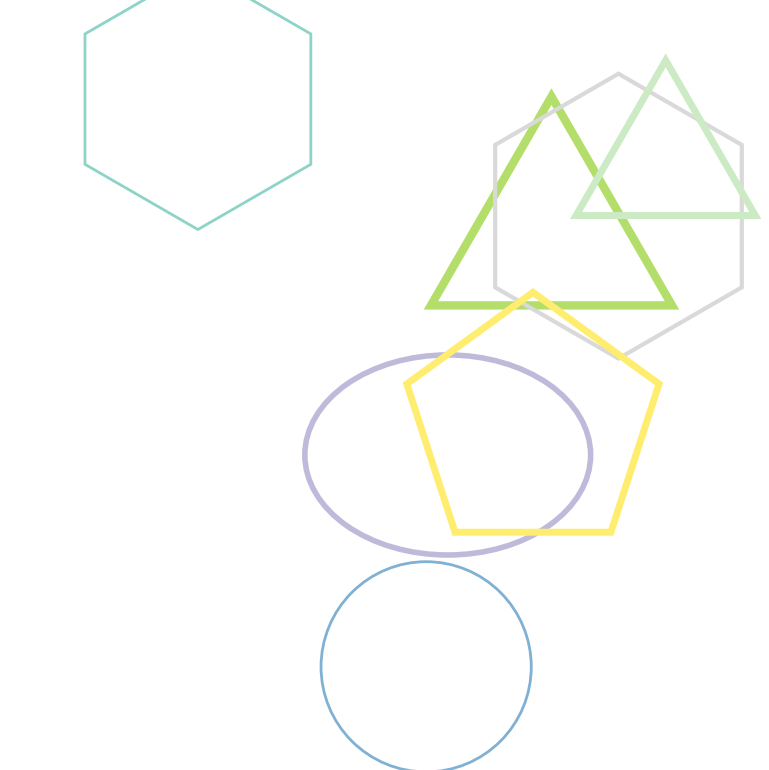[{"shape": "hexagon", "thickness": 1, "radius": 0.85, "center": [0.257, 0.871]}, {"shape": "oval", "thickness": 2, "radius": 0.93, "center": [0.581, 0.409]}, {"shape": "circle", "thickness": 1, "radius": 0.68, "center": [0.553, 0.134]}, {"shape": "triangle", "thickness": 3, "radius": 0.9, "center": [0.716, 0.694]}, {"shape": "hexagon", "thickness": 1.5, "radius": 0.92, "center": [0.803, 0.719]}, {"shape": "triangle", "thickness": 2.5, "radius": 0.67, "center": [0.865, 0.787]}, {"shape": "pentagon", "thickness": 2.5, "radius": 0.86, "center": [0.692, 0.448]}]